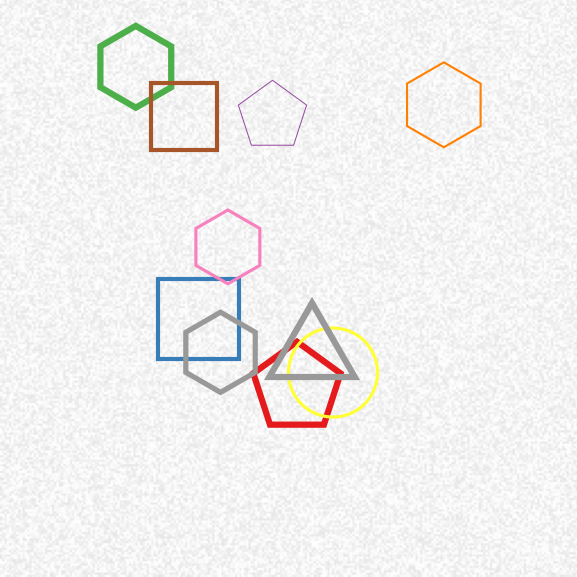[{"shape": "pentagon", "thickness": 3, "radius": 0.4, "center": [0.514, 0.328]}, {"shape": "square", "thickness": 2, "radius": 0.35, "center": [0.344, 0.447]}, {"shape": "hexagon", "thickness": 3, "radius": 0.35, "center": [0.235, 0.883]}, {"shape": "pentagon", "thickness": 0.5, "radius": 0.31, "center": [0.472, 0.798]}, {"shape": "hexagon", "thickness": 1, "radius": 0.37, "center": [0.769, 0.818]}, {"shape": "circle", "thickness": 1.5, "radius": 0.39, "center": [0.577, 0.354]}, {"shape": "square", "thickness": 2, "radius": 0.29, "center": [0.319, 0.797]}, {"shape": "hexagon", "thickness": 1.5, "radius": 0.32, "center": [0.395, 0.572]}, {"shape": "triangle", "thickness": 3, "radius": 0.43, "center": [0.54, 0.389]}, {"shape": "hexagon", "thickness": 2.5, "radius": 0.35, "center": [0.382, 0.389]}]